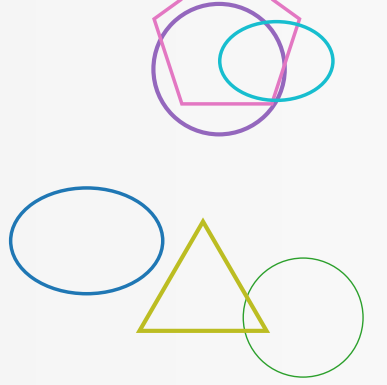[{"shape": "oval", "thickness": 2.5, "radius": 0.98, "center": [0.224, 0.374]}, {"shape": "circle", "thickness": 1, "radius": 0.77, "center": [0.782, 0.175]}, {"shape": "circle", "thickness": 3, "radius": 0.85, "center": [0.565, 0.82]}, {"shape": "pentagon", "thickness": 2.5, "radius": 0.99, "center": [0.585, 0.89]}, {"shape": "triangle", "thickness": 3, "radius": 0.95, "center": [0.524, 0.235]}, {"shape": "oval", "thickness": 2.5, "radius": 0.73, "center": [0.713, 0.842]}]